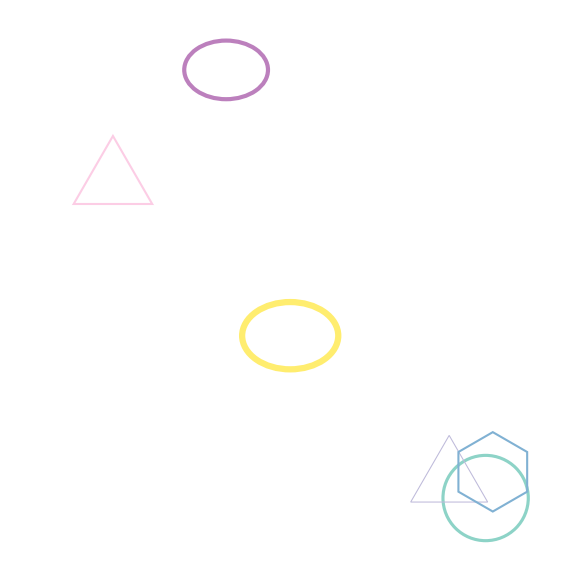[{"shape": "circle", "thickness": 1.5, "radius": 0.37, "center": [0.841, 0.137]}, {"shape": "triangle", "thickness": 0.5, "radius": 0.38, "center": [0.778, 0.168]}, {"shape": "hexagon", "thickness": 1, "radius": 0.34, "center": [0.853, 0.182]}, {"shape": "triangle", "thickness": 1, "radius": 0.39, "center": [0.196, 0.685]}, {"shape": "oval", "thickness": 2, "radius": 0.36, "center": [0.392, 0.878]}, {"shape": "oval", "thickness": 3, "radius": 0.42, "center": [0.503, 0.418]}]